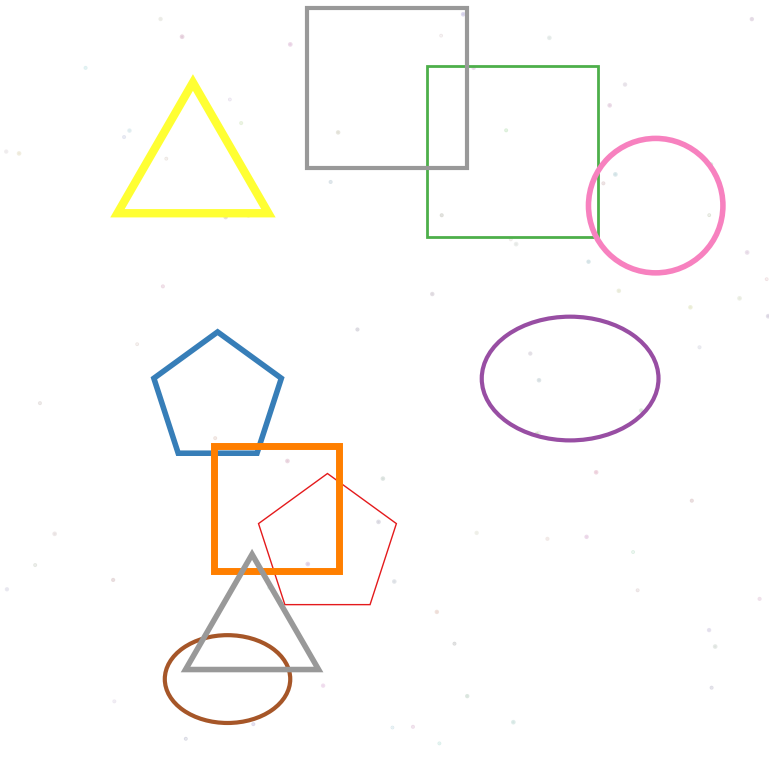[{"shape": "pentagon", "thickness": 0.5, "radius": 0.47, "center": [0.425, 0.291]}, {"shape": "pentagon", "thickness": 2, "radius": 0.44, "center": [0.283, 0.482]}, {"shape": "square", "thickness": 1, "radius": 0.56, "center": [0.666, 0.804]}, {"shape": "oval", "thickness": 1.5, "radius": 0.57, "center": [0.74, 0.508]}, {"shape": "square", "thickness": 2.5, "radius": 0.41, "center": [0.36, 0.339]}, {"shape": "triangle", "thickness": 3, "radius": 0.57, "center": [0.251, 0.78]}, {"shape": "oval", "thickness": 1.5, "radius": 0.41, "center": [0.295, 0.118]}, {"shape": "circle", "thickness": 2, "radius": 0.44, "center": [0.852, 0.733]}, {"shape": "triangle", "thickness": 2, "radius": 0.5, "center": [0.327, 0.18]}, {"shape": "square", "thickness": 1.5, "radius": 0.52, "center": [0.503, 0.886]}]